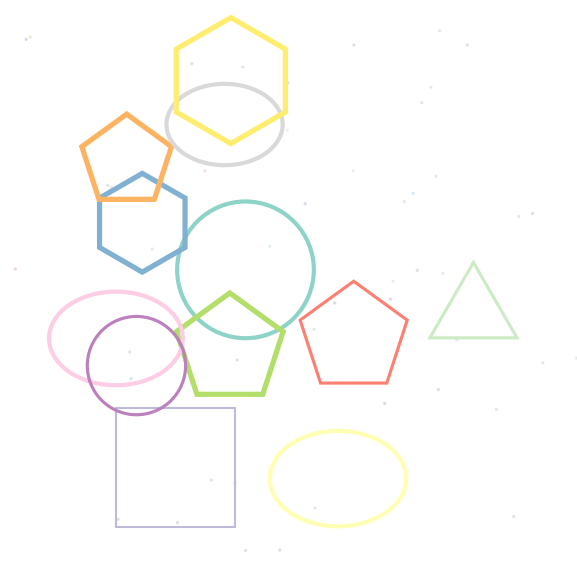[{"shape": "circle", "thickness": 2, "radius": 0.59, "center": [0.425, 0.532]}, {"shape": "oval", "thickness": 2, "radius": 0.59, "center": [0.585, 0.17]}, {"shape": "square", "thickness": 1, "radius": 0.52, "center": [0.304, 0.19]}, {"shape": "pentagon", "thickness": 1.5, "radius": 0.49, "center": [0.612, 0.415]}, {"shape": "hexagon", "thickness": 2.5, "radius": 0.43, "center": [0.246, 0.613]}, {"shape": "pentagon", "thickness": 2.5, "radius": 0.41, "center": [0.219, 0.72]}, {"shape": "pentagon", "thickness": 2.5, "radius": 0.48, "center": [0.398, 0.395]}, {"shape": "oval", "thickness": 2, "radius": 0.58, "center": [0.201, 0.413]}, {"shape": "oval", "thickness": 2, "radius": 0.5, "center": [0.389, 0.784]}, {"shape": "circle", "thickness": 1.5, "radius": 0.43, "center": [0.236, 0.366]}, {"shape": "triangle", "thickness": 1.5, "radius": 0.44, "center": [0.82, 0.458]}, {"shape": "hexagon", "thickness": 2.5, "radius": 0.55, "center": [0.4, 0.86]}]